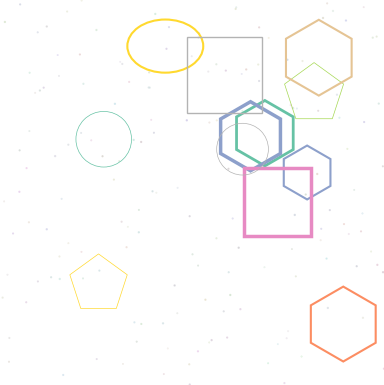[{"shape": "circle", "thickness": 0.5, "radius": 0.36, "center": [0.269, 0.638]}, {"shape": "hexagon", "thickness": 2, "radius": 0.42, "center": [0.688, 0.654]}, {"shape": "hexagon", "thickness": 1.5, "radius": 0.49, "center": [0.892, 0.158]}, {"shape": "hexagon", "thickness": 1.5, "radius": 0.35, "center": [0.798, 0.552]}, {"shape": "hexagon", "thickness": 2.5, "radius": 0.45, "center": [0.651, 0.646]}, {"shape": "square", "thickness": 2.5, "radius": 0.44, "center": [0.72, 0.476]}, {"shape": "pentagon", "thickness": 0.5, "radius": 0.4, "center": [0.816, 0.757]}, {"shape": "oval", "thickness": 1.5, "radius": 0.49, "center": [0.429, 0.88]}, {"shape": "pentagon", "thickness": 0.5, "radius": 0.39, "center": [0.256, 0.262]}, {"shape": "hexagon", "thickness": 1.5, "radius": 0.49, "center": [0.828, 0.85]}, {"shape": "square", "thickness": 1, "radius": 0.49, "center": [0.583, 0.804]}, {"shape": "circle", "thickness": 0.5, "radius": 0.34, "center": [0.63, 0.613]}]